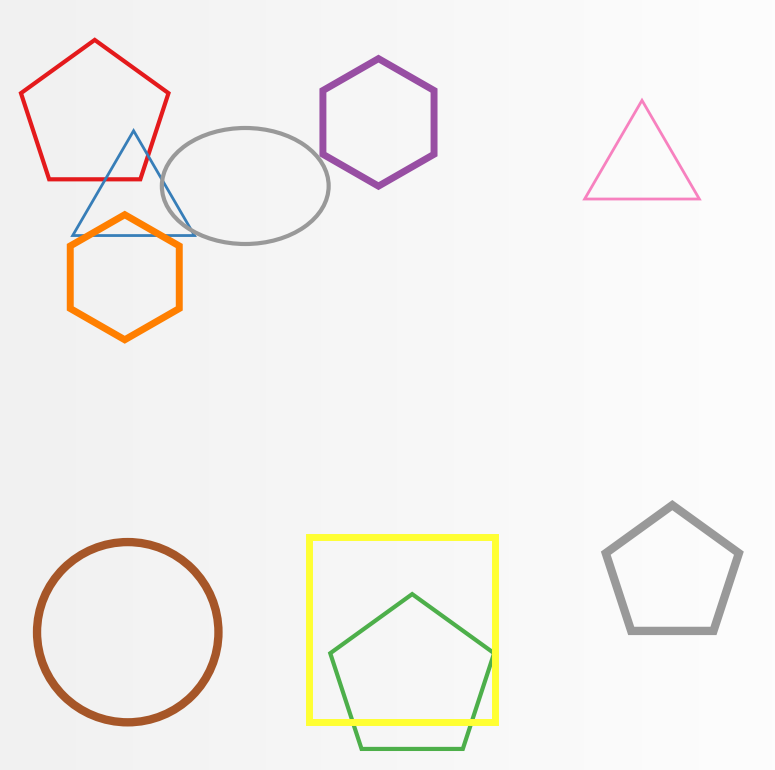[{"shape": "pentagon", "thickness": 1.5, "radius": 0.5, "center": [0.122, 0.848]}, {"shape": "triangle", "thickness": 1, "radius": 0.45, "center": [0.172, 0.739]}, {"shape": "pentagon", "thickness": 1.5, "radius": 0.56, "center": [0.532, 0.117]}, {"shape": "hexagon", "thickness": 2.5, "radius": 0.41, "center": [0.488, 0.841]}, {"shape": "hexagon", "thickness": 2.5, "radius": 0.41, "center": [0.161, 0.64]}, {"shape": "square", "thickness": 2.5, "radius": 0.6, "center": [0.519, 0.182]}, {"shape": "circle", "thickness": 3, "radius": 0.59, "center": [0.165, 0.179]}, {"shape": "triangle", "thickness": 1, "radius": 0.43, "center": [0.828, 0.784]}, {"shape": "pentagon", "thickness": 3, "radius": 0.45, "center": [0.868, 0.254]}, {"shape": "oval", "thickness": 1.5, "radius": 0.54, "center": [0.316, 0.758]}]